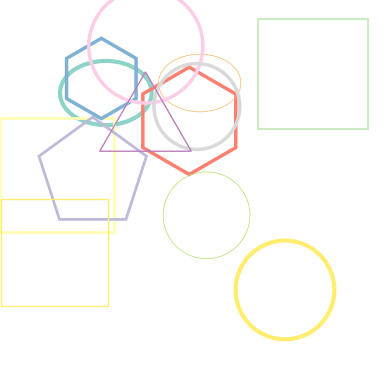[{"shape": "oval", "thickness": 3, "radius": 0.6, "center": [0.275, 0.758]}, {"shape": "square", "thickness": 2, "radius": 0.75, "center": [0.148, 0.546]}, {"shape": "pentagon", "thickness": 2, "radius": 0.73, "center": [0.241, 0.549]}, {"shape": "hexagon", "thickness": 2.5, "radius": 0.7, "center": [0.492, 0.686]}, {"shape": "hexagon", "thickness": 2.5, "radius": 0.52, "center": [0.263, 0.796]}, {"shape": "oval", "thickness": 0.5, "radius": 0.53, "center": [0.519, 0.784]}, {"shape": "circle", "thickness": 0.5, "radius": 0.56, "center": [0.537, 0.441]}, {"shape": "circle", "thickness": 2.5, "radius": 0.74, "center": [0.379, 0.881]}, {"shape": "circle", "thickness": 2.5, "radius": 0.56, "center": [0.511, 0.723]}, {"shape": "triangle", "thickness": 1, "radius": 0.69, "center": [0.378, 0.676]}, {"shape": "square", "thickness": 1.5, "radius": 0.71, "center": [0.813, 0.808]}, {"shape": "square", "thickness": 1, "radius": 0.69, "center": [0.142, 0.345]}, {"shape": "circle", "thickness": 3, "radius": 0.64, "center": [0.74, 0.247]}]